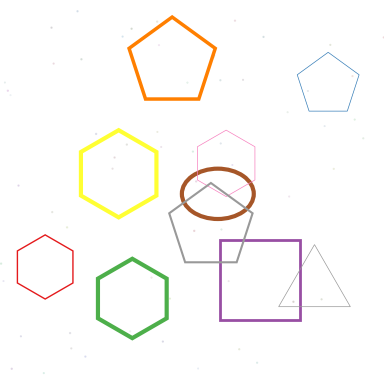[{"shape": "hexagon", "thickness": 1, "radius": 0.42, "center": [0.117, 0.307]}, {"shape": "pentagon", "thickness": 0.5, "radius": 0.42, "center": [0.852, 0.78]}, {"shape": "hexagon", "thickness": 3, "radius": 0.52, "center": [0.344, 0.225]}, {"shape": "square", "thickness": 2, "radius": 0.52, "center": [0.675, 0.273]}, {"shape": "pentagon", "thickness": 2.5, "radius": 0.59, "center": [0.447, 0.838]}, {"shape": "hexagon", "thickness": 3, "radius": 0.57, "center": [0.308, 0.549]}, {"shape": "oval", "thickness": 3, "radius": 0.47, "center": [0.566, 0.497]}, {"shape": "hexagon", "thickness": 0.5, "radius": 0.43, "center": [0.587, 0.576]}, {"shape": "triangle", "thickness": 0.5, "radius": 0.54, "center": [0.817, 0.257]}, {"shape": "pentagon", "thickness": 1.5, "radius": 0.57, "center": [0.548, 0.411]}]